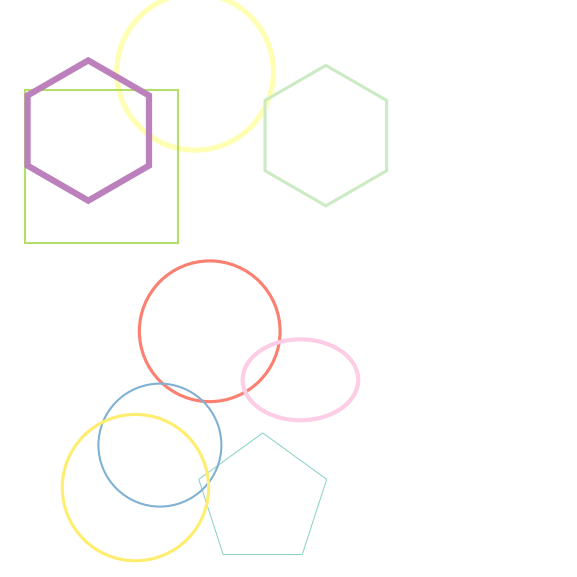[{"shape": "pentagon", "thickness": 0.5, "radius": 0.58, "center": [0.455, 0.133]}, {"shape": "circle", "thickness": 2.5, "radius": 0.68, "center": [0.338, 0.875]}, {"shape": "circle", "thickness": 1.5, "radius": 0.61, "center": [0.363, 0.426]}, {"shape": "circle", "thickness": 1, "radius": 0.53, "center": [0.277, 0.228]}, {"shape": "square", "thickness": 1, "radius": 0.66, "center": [0.175, 0.711]}, {"shape": "oval", "thickness": 2, "radius": 0.5, "center": [0.52, 0.341]}, {"shape": "hexagon", "thickness": 3, "radius": 0.61, "center": [0.153, 0.773]}, {"shape": "hexagon", "thickness": 1.5, "radius": 0.61, "center": [0.564, 0.764]}, {"shape": "circle", "thickness": 1.5, "radius": 0.63, "center": [0.235, 0.155]}]